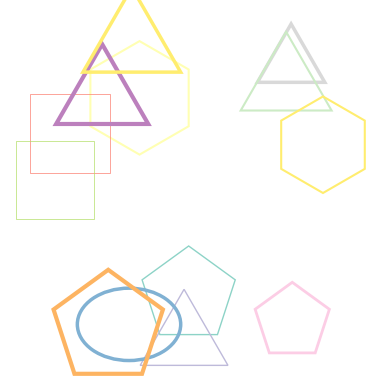[{"shape": "pentagon", "thickness": 1, "radius": 0.64, "center": [0.49, 0.234]}, {"shape": "hexagon", "thickness": 1.5, "radius": 0.74, "center": [0.362, 0.746]}, {"shape": "triangle", "thickness": 1, "radius": 0.66, "center": [0.478, 0.117]}, {"shape": "square", "thickness": 0.5, "radius": 0.52, "center": [0.182, 0.653]}, {"shape": "oval", "thickness": 2.5, "radius": 0.67, "center": [0.335, 0.158]}, {"shape": "pentagon", "thickness": 3, "radius": 0.75, "center": [0.281, 0.15]}, {"shape": "square", "thickness": 0.5, "radius": 0.51, "center": [0.142, 0.532]}, {"shape": "pentagon", "thickness": 2, "radius": 0.51, "center": [0.759, 0.165]}, {"shape": "triangle", "thickness": 2.5, "radius": 0.51, "center": [0.756, 0.837]}, {"shape": "triangle", "thickness": 3, "radius": 0.69, "center": [0.265, 0.747]}, {"shape": "triangle", "thickness": 1.5, "radius": 0.68, "center": [0.743, 0.781]}, {"shape": "hexagon", "thickness": 1.5, "radius": 0.63, "center": [0.839, 0.624]}, {"shape": "triangle", "thickness": 2.5, "radius": 0.73, "center": [0.342, 0.886]}]